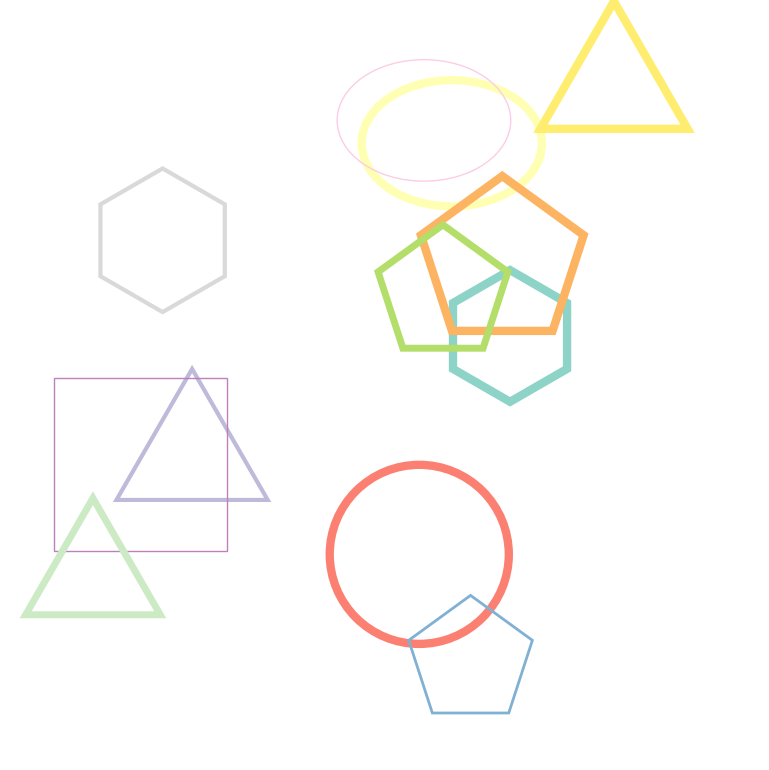[{"shape": "hexagon", "thickness": 3, "radius": 0.43, "center": [0.662, 0.564]}, {"shape": "oval", "thickness": 3, "radius": 0.59, "center": [0.587, 0.814]}, {"shape": "triangle", "thickness": 1.5, "radius": 0.57, "center": [0.249, 0.407]}, {"shape": "circle", "thickness": 3, "radius": 0.58, "center": [0.545, 0.28]}, {"shape": "pentagon", "thickness": 1, "radius": 0.42, "center": [0.611, 0.142]}, {"shape": "pentagon", "thickness": 3, "radius": 0.56, "center": [0.652, 0.66]}, {"shape": "pentagon", "thickness": 2.5, "radius": 0.44, "center": [0.575, 0.619]}, {"shape": "oval", "thickness": 0.5, "radius": 0.56, "center": [0.551, 0.844]}, {"shape": "hexagon", "thickness": 1.5, "radius": 0.47, "center": [0.211, 0.688]}, {"shape": "square", "thickness": 0.5, "radius": 0.56, "center": [0.183, 0.397]}, {"shape": "triangle", "thickness": 2.5, "radius": 0.5, "center": [0.121, 0.252]}, {"shape": "triangle", "thickness": 3, "radius": 0.55, "center": [0.797, 0.888]}]